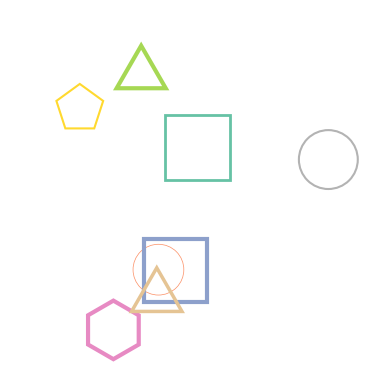[{"shape": "square", "thickness": 2, "radius": 0.42, "center": [0.513, 0.616]}, {"shape": "circle", "thickness": 0.5, "radius": 0.33, "center": [0.412, 0.3]}, {"shape": "square", "thickness": 3, "radius": 0.41, "center": [0.456, 0.297]}, {"shape": "hexagon", "thickness": 3, "radius": 0.38, "center": [0.295, 0.143]}, {"shape": "triangle", "thickness": 3, "radius": 0.37, "center": [0.367, 0.808]}, {"shape": "pentagon", "thickness": 1.5, "radius": 0.32, "center": [0.207, 0.718]}, {"shape": "triangle", "thickness": 2.5, "radius": 0.38, "center": [0.407, 0.229]}, {"shape": "circle", "thickness": 1.5, "radius": 0.38, "center": [0.853, 0.586]}]